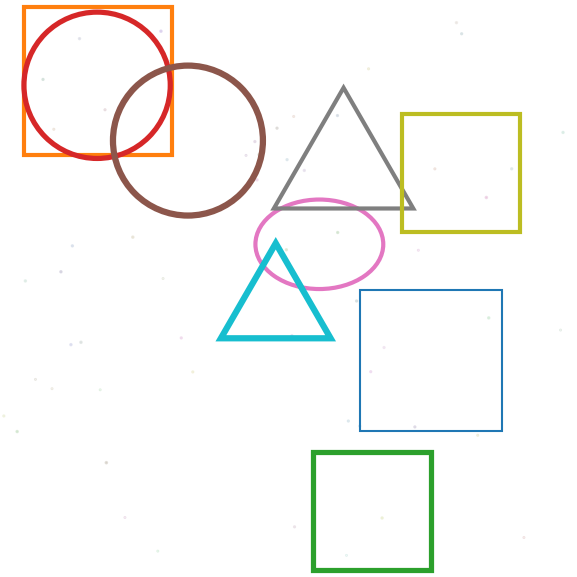[{"shape": "square", "thickness": 1, "radius": 0.61, "center": [0.747, 0.375]}, {"shape": "square", "thickness": 2, "radius": 0.64, "center": [0.17, 0.859]}, {"shape": "square", "thickness": 2.5, "radius": 0.51, "center": [0.644, 0.115]}, {"shape": "circle", "thickness": 2.5, "radius": 0.63, "center": [0.168, 0.851]}, {"shape": "circle", "thickness": 3, "radius": 0.65, "center": [0.325, 0.756]}, {"shape": "oval", "thickness": 2, "radius": 0.55, "center": [0.553, 0.576]}, {"shape": "triangle", "thickness": 2, "radius": 0.7, "center": [0.595, 0.708]}, {"shape": "square", "thickness": 2, "radius": 0.51, "center": [0.799, 0.699]}, {"shape": "triangle", "thickness": 3, "radius": 0.55, "center": [0.477, 0.468]}]